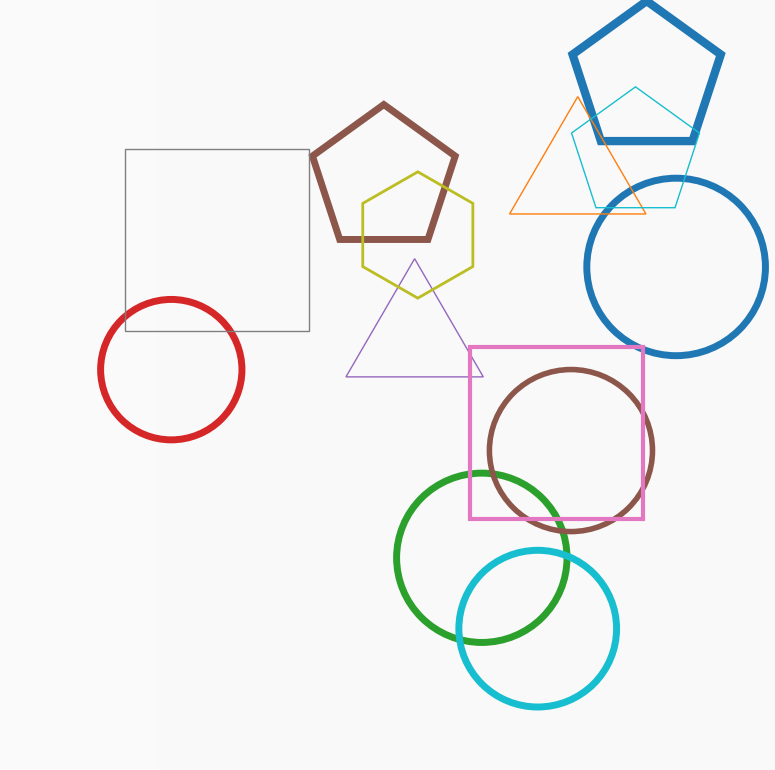[{"shape": "pentagon", "thickness": 3, "radius": 0.5, "center": [0.834, 0.898]}, {"shape": "circle", "thickness": 2.5, "radius": 0.58, "center": [0.872, 0.653]}, {"shape": "triangle", "thickness": 0.5, "radius": 0.51, "center": [0.745, 0.773]}, {"shape": "circle", "thickness": 2.5, "radius": 0.55, "center": [0.622, 0.276]}, {"shape": "circle", "thickness": 2.5, "radius": 0.46, "center": [0.221, 0.52]}, {"shape": "triangle", "thickness": 0.5, "radius": 0.51, "center": [0.535, 0.562]}, {"shape": "circle", "thickness": 2, "radius": 0.53, "center": [0.737, 0.415]}, {"shape": "pentagon", "thickness": 2.5, "radius": 0.48, "center": [0.495, 0.767]}, {"shape": "square", "thickness": 1.5, "radius": 0.56, "center": [0.718, 0.437]}, {"shape": "square", "thickness": 0.5, "radius": 0.59, "center": [0.28, 0.689]}, {"shape": "hexagon", "thickness": 1, "radius": 0.41, "center": [0.539, 0.695]}, {"shape": "pentagon", "thickness": 0.5, "radius": 0.43, "center": [0.82, 0.8]}, {"shape": "circle", "thickness": 2.5, "radius": 0.51, "center": [0.694, 0.184]}]